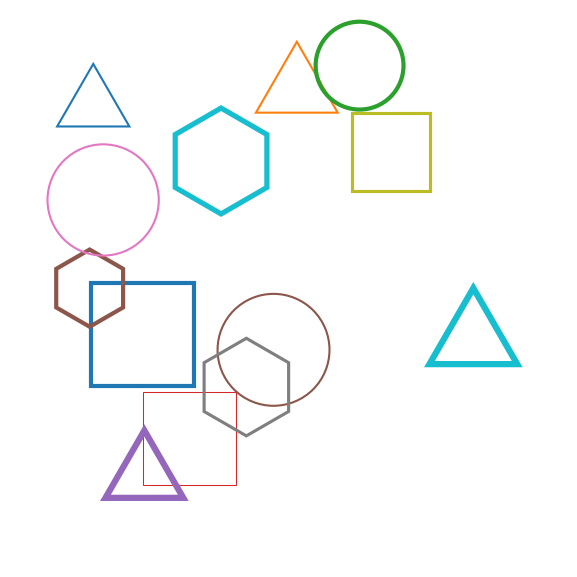[{"shape": "triangle", "thickness": 1, "radius": 0.36, "center": [0.161, 0.816]}, {"shape": "square", "thickness": 2, "radius": 0.44, "center": [0.246, 0.42]}, {"shape": "triangle", "thickness": 1, "radius": 0.41, "center": [0.514, 0.845]}, {"shape": "circle", "thickness": 2, "radius": 0.38, "center": [0.623, 0.885]}, {"shape": "square", "thickness": 0.5, "radius": 0.4, "center": [0.328, 0.24]}, {"shape": "triangle", "thickness": 3, "radius": 0.39, "center": [0.25, 0.176]}, {"shape": "circle", "thickness": 1, "radius": 0.48, "center": [0.474, 0.393]}, {"shape": "hexagon", "thickness": 2, "radius": 0.33, "center": [0.155, 0.5]}, {"shape": "circle", "thickness": 1, "radius": 0.48, "center": [0.179, 0.653]}, {"shape": "hexagon", "thickness": 1.5, "radius": 0.42, "center": [0.427, 0.329]}, {"shape": "square", "thickness": 1.5, "radius": 0.34, "center": [0.678, 0.736]}, {"shape": "hexagon", "thickness": 2.5, "radius": 0.46, "center": [0.383, 0.72]}, {"shape": "triangle", "thickness": 3, "radius": 0.44, "center": [0.82, 0.412]}]